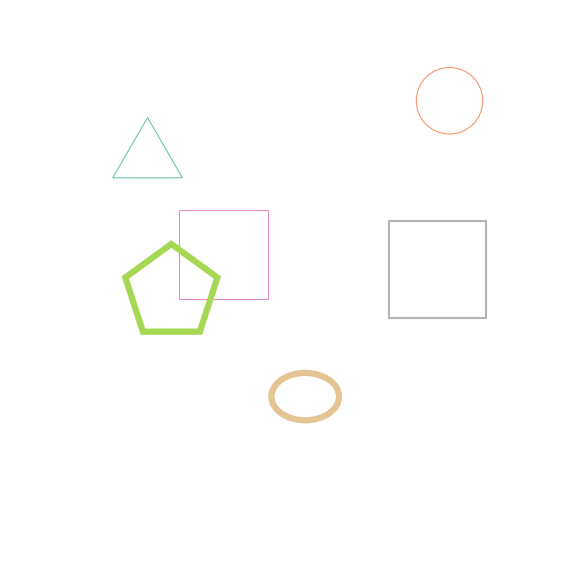[{"shape": "triangle", "thickness": 0.5, "radius": 0.35, "center": [0.256, 0.726]}, {"shape": "circle", "thickness": 0.5, "radius": 0.29, "center": [0.778, 0.825]}, {"shape": "square", "thickness": 0.5, "radius": 0.38, "center": [0.387, 0.558]}, {"shape": "pentagon", "thickness": 3, "radius": 0.42, "center": [0.297, 0.493]}, {"shape": "oval", "thickness": 3, "radius": 0.29, "center": [0.529, 0.312]}, {"shape": "square", "thickness": 1, "radius": 0.42, "center": [0.757, 0.533]}]